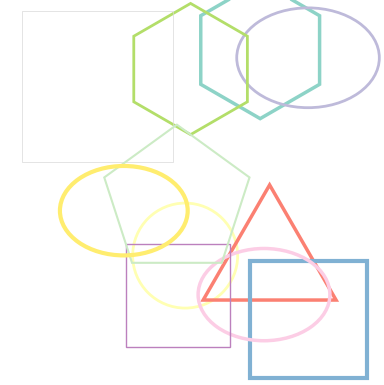[{"shape": "hexagon", "thickness": 2.5, "radius": 0.89, "center": [0.676, 0.87]}, {"shape": "circle", "thickness": 2, "radius": 0.68, "center": [0.481, 0.336]}, {"shape": "oval", "thickness": 2, "radius": 0.93, "center": [0.8, 0.85]}, {"shape": "triangle", "thickness": 2.5, "radius": 1.0, "center": [0.7, 0.32]}, {"shape": "square", "thickness": 3, "radius": 0.76, "center": [0.802, 0.17]}, {"shape": "hexagon", "thickness": 2, "radius": 0.85, "center": [0.495, 0.821]}, {"shape": "oval", "thickness": 2.5, "radius": 0.86, "center": [0.686, 0.235]}, {"shape": "square", "thickness": 0.5, "radius": 0.98, "center": [0.254, 0.775]}, {"shape": "square", "thickness": 1, "radius": 0.67, "center": [0.462, 0.233]}, {"shape": "pentagon", "thickness": 1.5, "radius": 0.99, "center": [0.459, 0.478]}, {"shape": "oval", "thickness": 3, "radius": 0.83, "center": [0.322, 0.453]}]